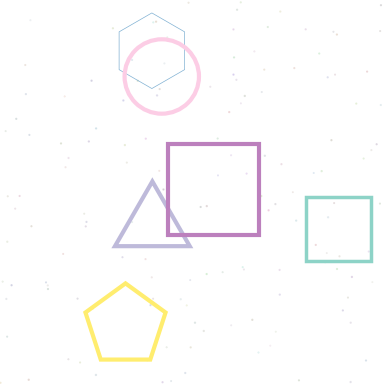[{"shape": "square", "thickness": 2.5, "radius": 0.42, "center": [0.879, 0.404]}, {"shape": "triangle", "thickness": 3, "radius": 0.56, "center": [0.396, 0.417]}, {"shape": "hexagon", "thickness": 0.5, "radius": 0.49, "center": [0.394, 0.868]}, {"shape": "circle", "thickness": 3, "radius": 0.48, "center": [0.42, 0.801]}, {"shape": "square", "thickness": 3, "radius": 0.59, "center": [0.554, 0.507]}, {"shape": "pentagon", "thickness": 3, "radius": 0.55, "center": [0.326, 0.155]}]